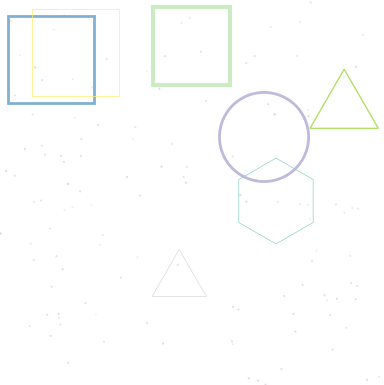[{"shape": "hexagon", "thickness": 0.5, "radius": 0.56, "center": [0.717, 0.478]}, {"shape": "circle", "thickness": 2, "radius": 0.58, "center": [0.686, 0.644]}, {"shape": "square", "thickness": 2, "radius": 0.56, "center": [0.133, 0.846]}, {"shape": "triangle", "thickness": 1, "radius": 0.51, "center": [0.894, 0.718]}, {"shape": "triangle", "thickness": 0.5, "radius": 0.41, "center": [0.466, 0.271]}, {"shape": "square", "thickness": 3, "radius": 0.5, "center": [0.497, 0.881]}, {"shape": "square", "thickness": 0.5, "radius": 0.57, "center": [0.197, 0.863]}]